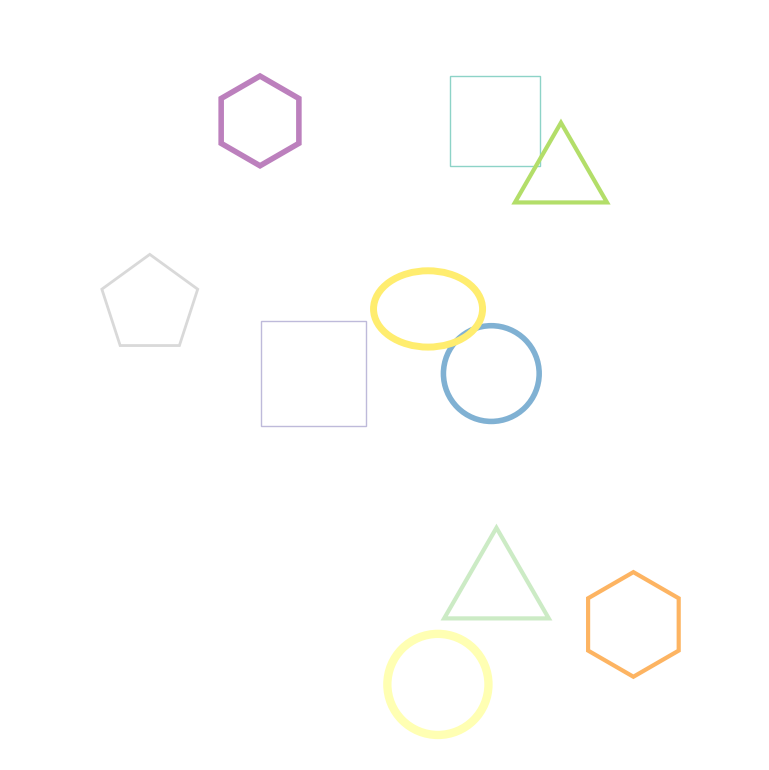[{"shape": "square", "thickness": 0.5, "radius": 0.29, "center": [0.643, 0.843]}, {"shape": "circle", "thickness": 3, "radius": 0.33, "center": [0.569, 0.111]}, {"shape": "square", "thickness": 0.5, "radius": 0.34, "center": [0.407, 0.515]}, {"shape": "circle", "thickness": 2, "radius": 0.31, "center": [0.638, 0.515]}, {"shape": "hexagon", "thickness": 1.5, "radius": 0.34, "center": [0.823, 0.189]}, {"shape": "triangle", "thickness": 1.5, "radius": 0.35, "center": [0.729, 0.772]}, {"shape": "pentagon", "thickness": 1, "radius": 0.33, "center": [0.195, 0.604]}, {"shape": "hexagon", "thickness": 2, "radius": 0.29, "center": [0.338, 0.843]}, {"shape": "triangle", "thickness": 1.5, "radius": 0.39, "center": [0.645, 0.236]}, {"shape": "oval", "thickness": 2.5, "radius": 0.35, "center": [0.556, 0.599]}]